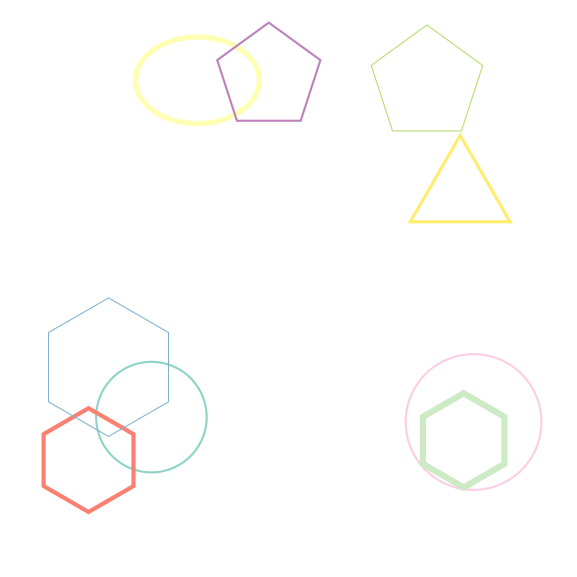[{"shape": "circle", "thickness": 1, "radius": 0.48, "center": [0.262, 0.277]}, {"shape": "oval", "thickness": 2.5, "radius": 0.54, "center": [0.342, 0.86]}, {"shape": "hexagon", "thickness": 2, "radius": 0.45, "center": [0.153, 0.202]}, {"shape": "hexagon", "thickness": 0.5, "radius": 0.6, "center": [0.188, 0.363]}, {"shape": "pentagon", "thickness": 0.5, "radius": 0.51, "center": [0.739, 0.854]}, {"shape": "circle", "thickness": 1, "radius": 0.59, "center": [0.82, 0.268]}, {"shape": "pentagon", "thickness": 1, "radius": 0.47, "center": [0.465, 0.866]}, {"shape": "hexagon", "thickness": 3, "radius": 0.41, "center": [0.803, 0.237]}, {"shape": "triangle", "thickness": 1.5, "radius": 0.5, "center": [0.797, 0.665]}]